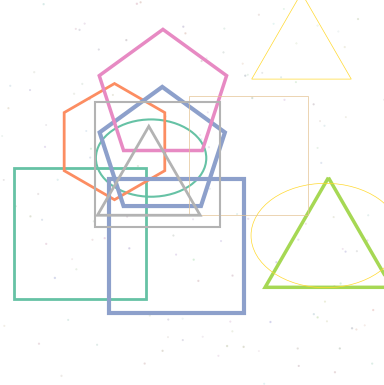[{"shape": "square", "thickness": 2, "radius": 0.86, "center": [0.207, 0.394]}, {"shape": "oval", "thickness": 1.5, "radius": 0.72, "center": [0.392, 0.589]}, {"shape": "hexagon", "thickness": 2, "radius": 0.75, "center": [0.297, 0.632]}, {"shape": "pentagon", "thickness": 3, "radius": 0.86, "center": [0.421, 0.603]}, {"shape": "square", "thickness": 3, "radius": 0.87, "center": [0.458, 0.361]}, {"shape": "pentagon", "thickness": 2.5, "radius": 0.87, "center": [0.423, 0.75]}, {"shape": "triangle", "thickness": 2.5, "radius": 0.95, "center": [0.853, 0.349]}, {"shape": "triangle", "thickness": 0.5, "radius": 0.75, "center": [0.783, 0.869]}, {"shape": "oval", "thickness": 0.5, "radius": 0.97, "center": [0.846, 0.388]}, {"shape": "square", "thickness": 0.5, "radius": 0.77, "center": [0.644, 0.596]}, {"shape": "square", "thickness": 1.5, "radius": 0.81, "center": [0.409, 0.573]}, {"shape": "triangle", "thickness": 2, "radius": 0.77, "center": [0.387, 0.518]}]